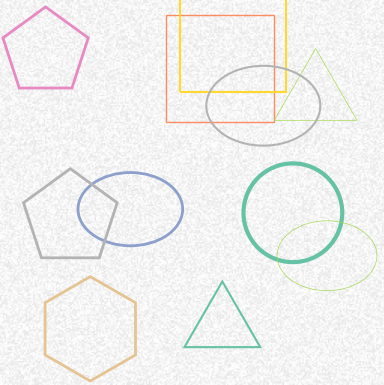[{"shape": "circle", "thickness": 3, "radius": 0.64, "center": [0.761, 0.447]}, {"shape": "triangle", "thickness": 1.5, "radius": 0.57, "center": [0.578, 0.155]}, {"shape": "square", "thickness": 1, "radius": 0.7, "center": [0.572, 0.822]}, {"shape": "oval", "thickness": 2, "radius": 0.68, "center": [0.339, 0.457]}, {"shape": "pentagon", "thickness": 2, "radius": 0.58, "center": [0.118, 0.866]}, {"shape": "oval", "thickness": 0.5, "radius": 0.65, "center": [0.849, 0.336]}, {"shape": "triangle", "thickness": 0.5, "radius": 0.62, "center": [0.82, 0.75]}, {"shape": "square", "thickness": 1.5, "radius": 0.69, "center": [0.605, 0.9]}, {"shape": "hexagon", "thickness": 2, "radius": 0.68, "center": [0.235, 0.146]}, {"shape": "oval", "thickness": 1.5, "radius": 0.74, "center": [0.684, 0.725]}, {"shape": "pentagon", "thickness": 2, "radius": 0.64, "center": [0.183, 0.434]}]